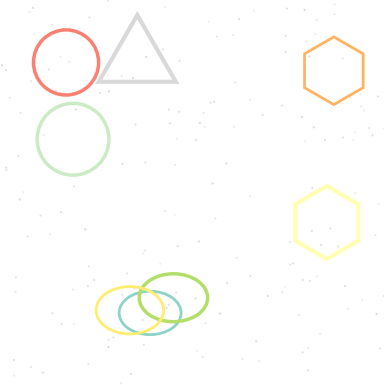[{"shape": "oval", "thickness": 2, "radius": 0.4, "center": [0.39, 0.187]}, {"shape": "hexagon", "thickness": 3, "radius": 0.47, "center": [0.849, 0.422]}, {"shape": "circle", "thickness": 2.5, "radius": 0.42, "center": [0.172, 0.838]}, {"shape": "hexagon", "thickness": 2, "radius": 0.44, "center": [0.867, 0.816]}, {"shape": "oval", "thickness": 2.5, "radius": 0.44, "center": [0.45, 0.227]}, {"shape": "triangle", "thickness": 3, "radius": 0.58, "center": [0.357, 0.845]}, {"shape": "circle", "thickness": 2.5, "radius": 0.47, "center": [0.19, 0.638]}, {"shape": "oval", "thickness": 2, "radius": 0.44, "center": [0.337, 0.194]}]